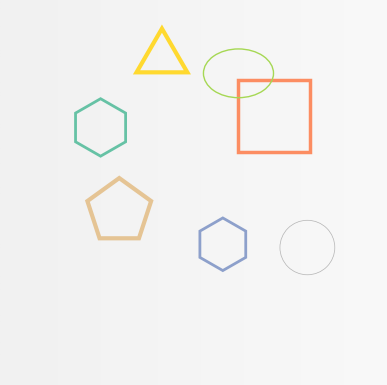[{"shape": "hexagon", "thickness": 2, "radius": 0.37, "center": [0.26, 0.669]}, {"shape": "square", "thickness": 2.5, "radius": 0.46, "center": [0.708, 0.698]}, {"shape": "hexagon", "thickness": 2, "radius": 0.34, "center": [0.575, 0.366]}, {"shape": "oval", "thickness": 1, "radius": 0.45, "center": [0.615, 0.81]}, {"shape": "triangle", "thickness": 3, "radius": 0.38, "center": [0.418, 0.85]}, {"shape": "pentagon", "thickness": 3, "radius": 0.43, "center": [0.308, 0.451]}, {"shape": "circle", "thickness": 0.5, "radius": 0.35, "center": [0.793, 0.357]}]